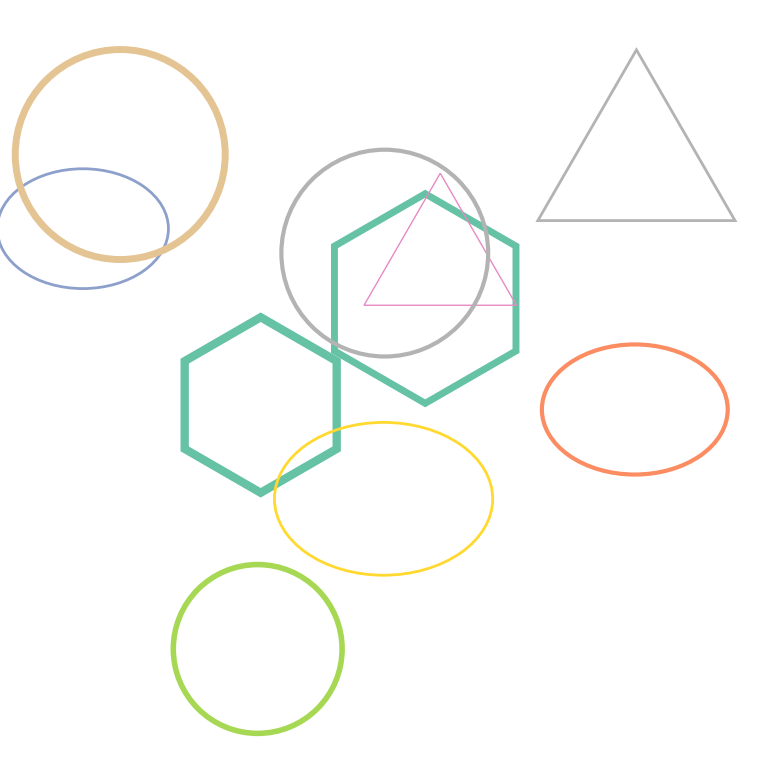[{"shape": "hexagon", "thickness": 3, "radius": 0.57, "center": [0.339, 0.474]}, {"shape": "hexagon", "thickness": 2.5, "radius": 0.68, "center": [0.552, 0.612]}, {"shape": "oval", "thickness": 1.5, "radius": 0.6, "center": [0.824, 0.468]}, {"shape": "oval", "thickness": 1, "radius": 0.56, "center": [0.108, 0.703]}, {"shape": "triangle", "thickness": 0.5, "radius": 0.57, "center": [0.572, 0.661]}, {"shape": "circle", "thickness": 2, "radius": 0.55, "center": [0.335, 0.157]}, {"shape": "oval", "thickness": 1, "radius": 0.71, "center": [0.498, 0.352]}, {"shape": "circle", "thickness": 2.5, "radius": 0.68, "center": [0.156, 0.799]}, {"shape": "circle", "thickness": 1.5, "radius": 0.67, "center": [0.5, 0.671]}, {"shape": "triangle", "thickness": 1, "radius": 0.74, "center": [0.827, 0.787]}]